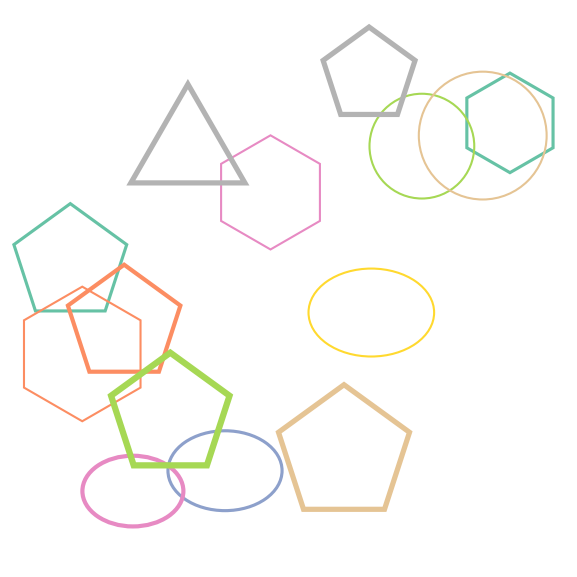[{"shape": "pentagon", "thickness": 1.5, "radius": 0.51, "center": [0.122, 0.544]}, {"shape": "hexagon", "thickness": 1.5, "radius": 0.43, "center": [0.883, 0.786]}, {"shape": "hexagon", "thickness": 1, "radius": 0.58, "center": [0.142, 0.386]}, {"shape": "pentagon", "thickness": 2, "radius": 0.51, "center": [0.215, 0.438]}, {"shape": "oval", "thickness": 1.5, "radius": 0.49, "center": [0.39, 0.184]}, {"shape": "oval", "thickness": 2, "radius": 0.44, "center": [0.23, 0.149]}, {"shape": "hexagon", "thickness": 1, "radius": 0.49, "center": [0.468, 0.666]}, {"shape": "circle", "thickness": 1, "radius": 0.45, "center": [0.731, 0.746]}, {"shape": "pentagon", "thickness": 3, "radius": 0.54, "center": [0.295, 0.281]}, {"shape": "oval", "thickness": 1, "radius": 0.54, "center": [0.643, 0.458]}, {"shape": "pentagon", "thickness": 2.5, "radius": 0.6, "center": [0.596, 0.214]}, {"shape": "circle", "thickness": 1, "radius": 0.55, "center": [0.836, 0.764]}, {"shape": "triangle", "thickness": 2.5, "radius": 0.57, "center": [0.325, 0.739]}, {"shape": "pentagon", "thickness": 2.5, "radius": 0.42, "center": [0.639, 0.869]}]